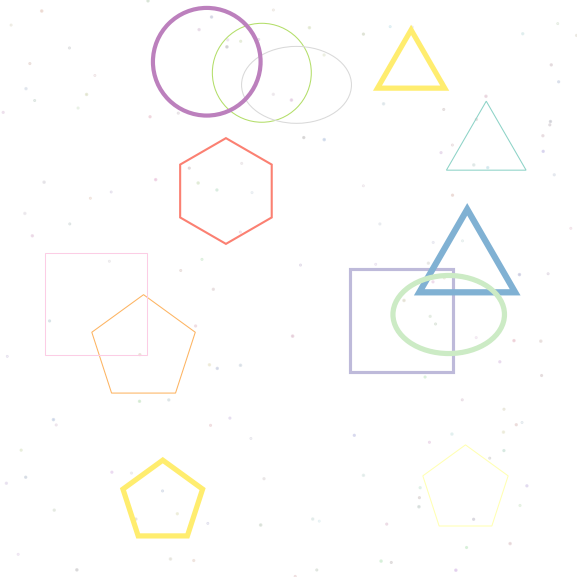[{"shape": "triangle", "thickness": 0.5, "radius": 0.4, "center": [0.842, 0.744]}, {"shape": "pentagon", "thickness": 0.5, "radius": 0.39, "center": [0.806, 0.151]}, {"shape": "square", "thickness": 1.5, "radius": 0.45, "center": [0.696, 0.444]}, {"shape": "hexagon", "thickness": 1, "radius": 0.46, "center": [0.391, 0.668]}, {"shape": "triangle", "thickness": 3, "radius": 0.48, "center": [0.809, 0.541]}, {"shape": "pentagon", "thickness": 0.5, "radius": 0.47, "center": [0.249, 0.395]}, {"shape": "circle", "thickness": 0.5, "radius": 0.43, "center": [0.453, 0.873]}, {"shape": "square", "thickness": 0.5, "radius": 0.44, "center": [0.166, 0.474]}, {"shape": "oval", "thickness": 0.5, "radius": 0.48, "center": [0.513, 0.852]}, {"shape": "circle", "thickness": 2, "radius": 0.47, "center": [0.358, 0.892]}, {"shape": "oval", "thickness": 2.5, "radius": 0.48, "center": [0.777, 0.455]}, {"shape": "pentagon", "thickness": 2.5, "radius": 0.36, "center": [0.282, 0.13]}, {"shape": "triangle", "thickness": 2.5, "radius": 0.34, "center": [0.712, 0.88]}]